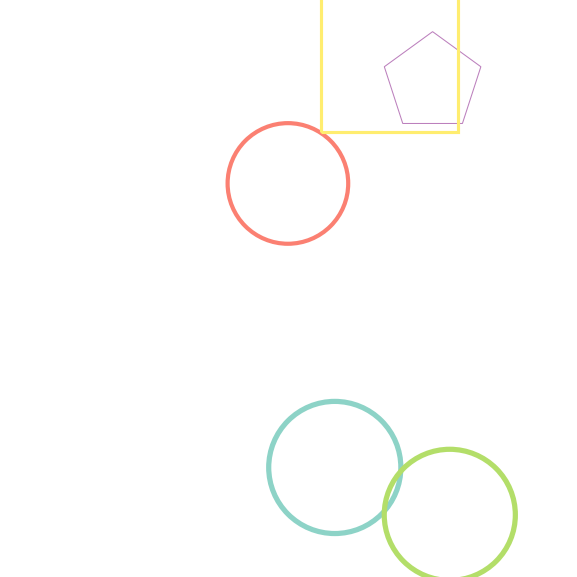[{"shape": "circle", "thickness": 2.5, "radius": 0.57, "center": [0.58, 0.19]}, {"shape": "circle", "thickness": 2, "radius": 0.52, "center": [0.499, 0.681]}, {"shape": "circle", "thickness": 2.5, "radius": 0.57, "center": [0.779, 0.108]}, {"shape": "pentagon", "thickness": 0.5, "radius": 0.44, "center": [0.749, 0.856]}, {"shape": "square", "thickness": 1.5, "radius": 0.59, "center": [0.675, 0.89]}]